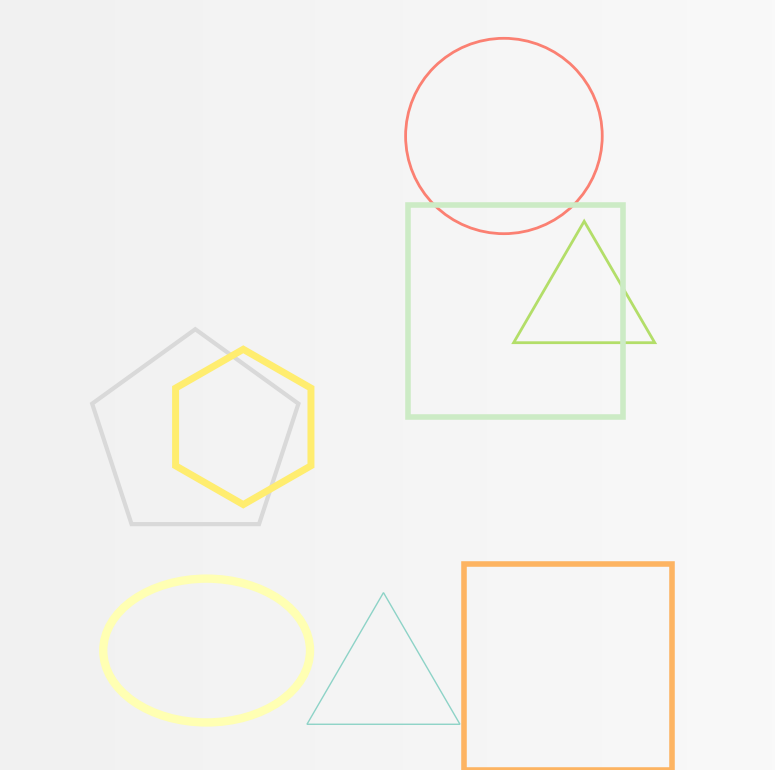[{"shape": "triangle", "thickness": 0.5, "radius": 0.57, "center": [0.495, 0.116]}, {"shape": "oval", "thickness": 3, "radius": 0.67, "center": [0.267, 0.155]}, {"shape": "circle", "thickness": 1, "radius": 0.63, "center": [0.65, 0.823]}, {"shape": "square", "thickness": 2, "radius": 0.67, "center": [0.733, 0.133]}, {"shape": "triangle", "thickness": 1, "radius": 0.53, "center": [0.754, 0.608]}, {"shape": "pentagon", "thickness": 1.5, "radius": 0.7, "center": [0.252, 0.433]}, {"shape": "square", "thickness": 2, "radius": 0.69, "center": [0.665, 0.596]}, {"shape": "hexagon", "thickness": 2.5, "radius": 0.5, "center": [0.314, 0.446]}]